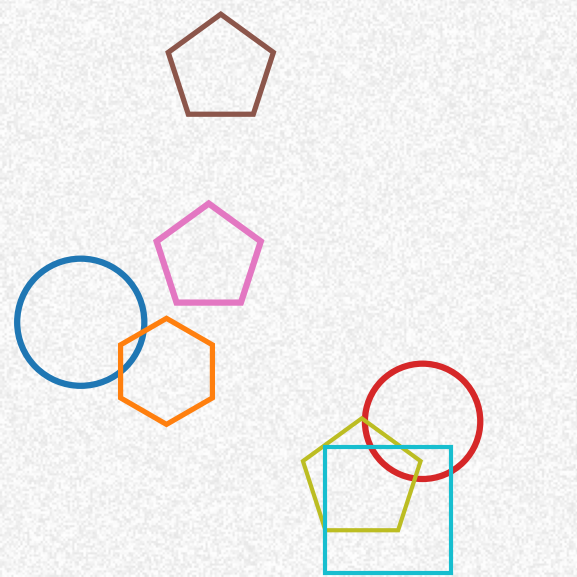[{"shape": "circle", "thickness": 3, "radius": 0.55, "center": [0.14, 0.441]}, {"shape": "hexagon", "thickness": 2.5, "radius": 0.46, "center": [0.288, 0.356]}, {"shape": "circle", "thickness": 3, "radius": 0.5, "center": [0.732, 0.27]}, {"shape": "pentagon", "thickness": 2.5, "radius": 0.48, "center": [0.382, 0.879]}, {"shape": "pentagon", "thickness": 3, "radius": 0.47, "center": [0.361, 0.552]}, {"shape": "pentagon", "thickness": 2, "radius": 0.54, "center": [0.626, 0.168]}, {"shape": "square", "thickness": 2, "radius": 0.55, "center": [0.672, 0.116]}]